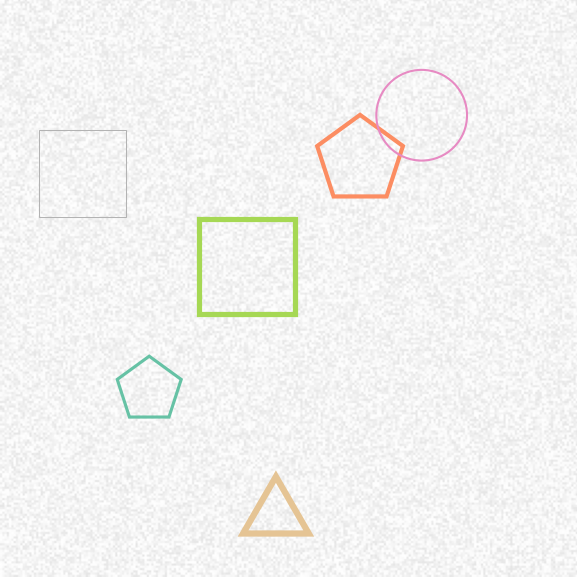[{"shape": "pentagon", "thickness": 1.5, "radius": 0.29, "center": [0.258, 0.324]}, {"shape": "pentagon", "thickness": 2, "radius": 0.39, "center": [0.623, 0.722]}, {"shape": "circle", "thickness": 1, "radius": 0.39, "center": [0.73, 0.8]}, {"shape": "square", "thickness": 2.5, "radius": 0.41, "center": [0.428, 0.538]}, {"shape": "triangle", "thickness": 3, "radius": 0.33, "center": [0.478, 0.108]}, {"shape": "square", "thickness": 0.5, "radius": 0.38, "center": [0.143, 0.699]}]